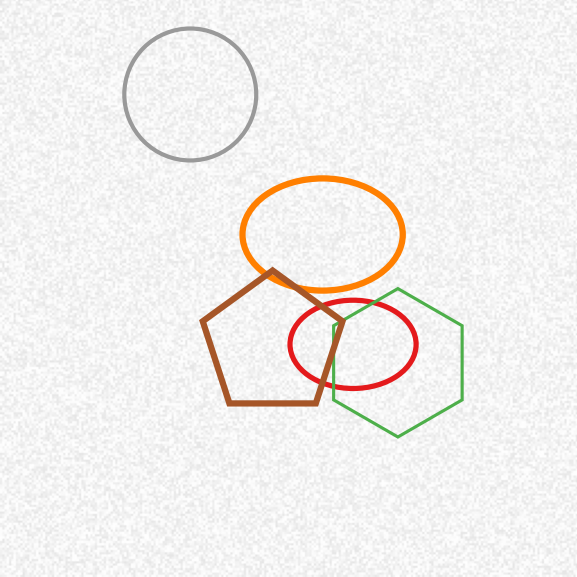[{"shape": "oval", "thickness": 2.5, "radius": 0.55, "center": [0.611, 0.403]}, {"shape": "hexagon", "thickness": 1.5, "radius": 0.64, "center": [0.689, 0.371]}, {"shape": "oval", "thickness": 3, "radius": 0.69, "center": [0.559, 0.593]}, {"shape": "pentagon", "thickness": 3, "radius": 0.64, "center": [0.472, 0.403]}, {"shape": "circle", "thickness": 2, "radius": 0.57, "center": [0.329, 0.836]}]